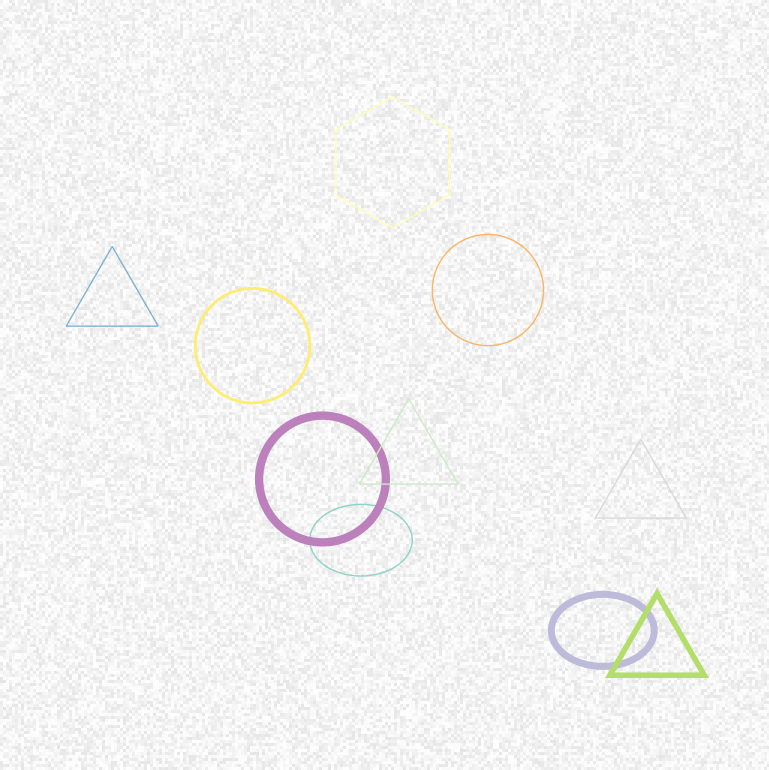[{"shape": "oval", "thickness": 0.5, "radius": 0.33, "center": [0.469, 0.298]}, {"shape": "hexagon", "thickness": 0.5, "radius": 0.43, "center": [0.51, 0.789]}, {"shape": "oval", "thickness": 2.5, "radius": 0.33, "center": [0.783, 0.181]}, {"shape": "triangle", "thickness": 0.5, "radius": 0.34, "center": [0.146, 0.611]}, {"shape": "circle", "thickness": 0.5, "radius": 0.36, "center": [0.634, 0.623]}, {"shape": "triangle", "thickness": 2, "radius": 0.35, "center": [0.853, 0.158]}, {"shape": "triangle", "thickness": 0.5, "radius": 0.34, "center": [0.832, 0.361]}, {"shape": "circle", "thickness": 3, "radius": 0.41, "center": [0.419, 0.378]}, {"shape": "triangle", "thickness": 0.5, "radius": 0.37, "center": [0.531, 0.408]}, {"shape": "circle", "thickness": 1, "radius": 0.37, "center": [0.328, 0.551]}]